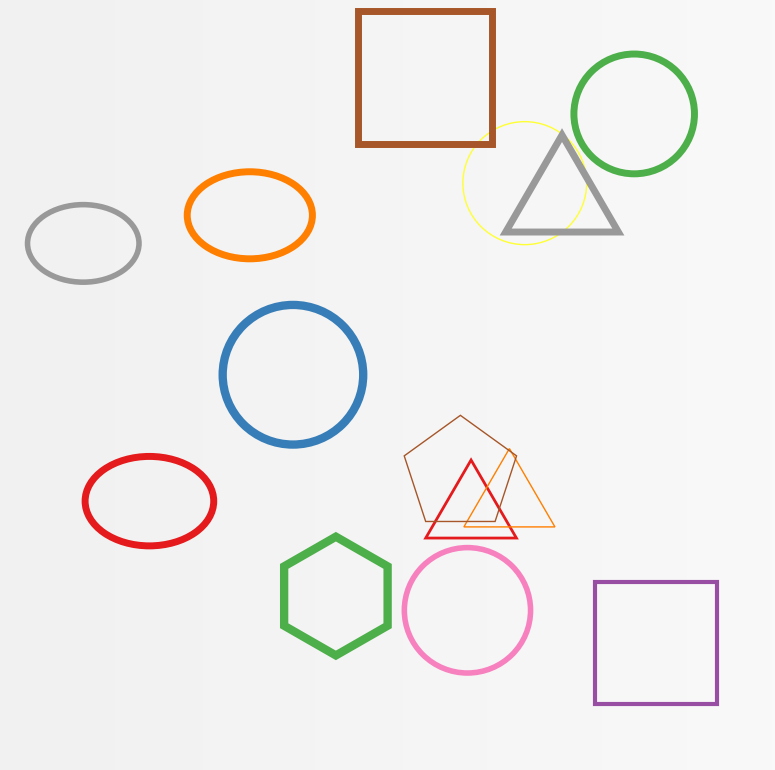[{"shape": "oval", "thickness": 2.5, "radius": 0.41, "center": [0.193, 0.349]}, {"shape": "triangle", "thickness": 1, "radius": 0.34, "center": [0.608, 0.335]}, {"shape": "circle", "thickness": 3, "radius": 0.45, "center": [0.378, 0.513]}, {"shape": "hexagon", "thickness": 3, "radius": 0.39, "center": [0.433, 0.226]}, {"shape": "circle", "thickness": 2.5, "radius": 0.39, "center": [0.818, 0.852]}, {"shape": "square", "thickness": 1.5, "radius": 0.39, "center": [0.846, 0.165]}, {"shape": "oval", "thickness": 2.5, "radius": 0.4, "center": [0.322, 0.72]}, {"shape": "triangle", "thickness": 0.5, "radius": 0.34, "center": [0.657, 0.35]}, {"shape": "circle", "thickness": 0.5, "radius": 0.4, "center": [0.677, 0.762]}, {"shape": "square", "thickness": 2.5, "radius": 0.43, "center": [0.548, 0.899]}, {"shape": "pentagon", "thickness": 0.5, "radius": 0.38, "center": [0.594, 0.384]}, {"shape": "circle", "thickness": 2, "radius": 0.41, "center": [0.603, 0.207]}, {"shape": "oval", "thickness": 2, "radius": 0.36, "center": [0.107, 0.684]}, {"shape": "triangle", "thickness": 2.5, "radius": 0.42, "center": [0.725, 0.741]}]